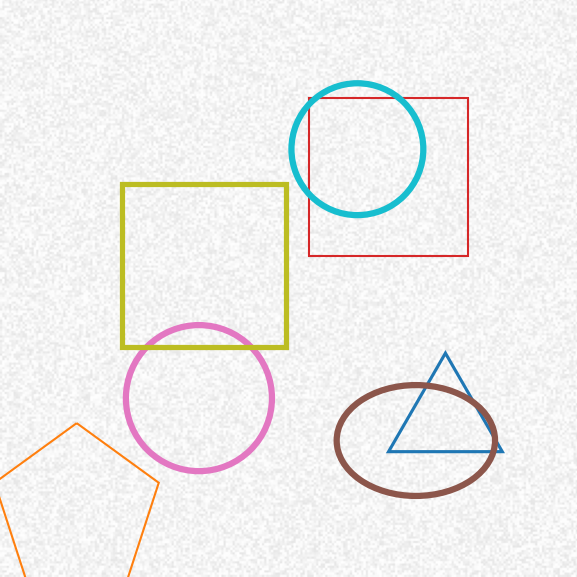[{"shape": "triangle", "thickness": 1.5, "radius": 0.57, "center": [0.771, 0.274]}, {"shape": "pentagon", "thickness": 1, "radius": 0.75, "center": [0.133, 0.117]}, {"shape": "square", "thickness": 1, "radius": 0.69, "center": [0.673, 0.692]}, {"shape": "oval", "thickness": 3, "radius": 0.69, "center": [0.72, 0.236]}, {"shape": "circle", "thickness": 3, "radius": 0.63, "center": [0.344, 0.31]}, {"shape": "square", "thickness": 2.5, "radius": 0.71, "center": [0.353, 0.54]}, {"shape": "circle", "thickness": 3, "radius": 0.57, "center": [0.619, 0.741]}]